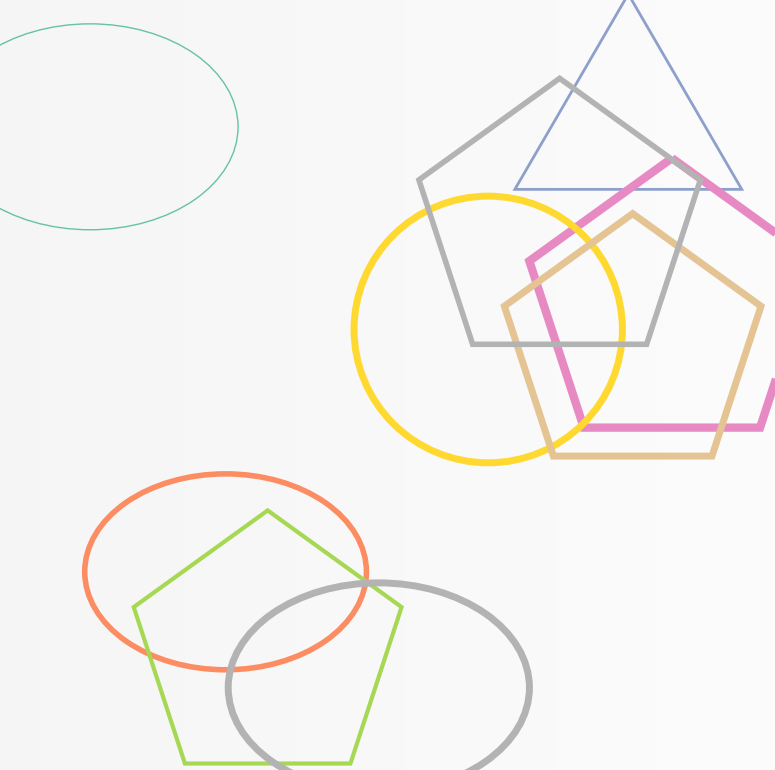[{"shape": "oval", "thickness": 0.5, "radius": 0.96, "center": [0.116, 0.835]}, {"shape": "oval", "thickness": 2, "radius": 0.91, "center": [0.291, 0.257]}, {"shape": "triangle", "thickness": 1, "radius": 0.85, "center": [0.811, 0.839]}, {"shape": "pentagon", "thickness": 3, "radius": 0.97, "center": [0.867, 0.601]}, {"shape": "pentagon", "thickness": 1.5, "radius": 0.91, "center": [0.345, 0.155]}, {"shape": "circle", "thickness": 2.5, "radius": 0.87, "center": [0.63, 0.572]}, {"shape": "pentagon", "thickness": 2.5, "radius": 0.87, "center": [0.816, 0.549]}, {"shape": "oval", "thickness": 2.5, "radius": 0.97, "center": [0.489, 0.107]}, {"shape": "pentagon", "thickness": 2, "radius": 0.95, "center": [0.722, 0.707]}]